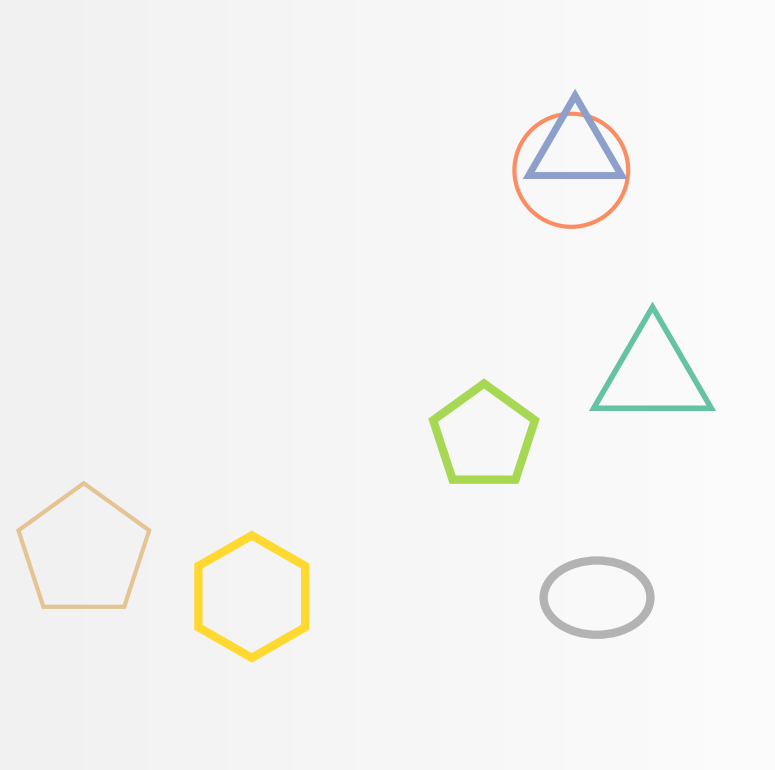[{"shape": "triangle", "thickness": 2, "radius": 0.44, "center": [0.842, 0.514]}, {"shape": "circle", "thickness": 1.5, "radius": 0.37, "center": [0.737, 0.779]}, {"shape": "triangle", "thickness": 2.5, "radius": 0.35, "center": [0.742, 0.807]}, {"shape": "pentagon", "thickness": 3, "radius": 0.35, "center": [0.625, 0.433]}, {"shape": "hexagon", "thickness": 3, "radius": 0.4, "center": [0.325, 0.225]}, {"shape": "pentagon", "thickness": 1.5, "radius": 0.44, "center": [0.108, 0.284]}, {"shape": "oval", "thickness": 3, "radius": 0.34, "center": [0.77, 0.224]}]